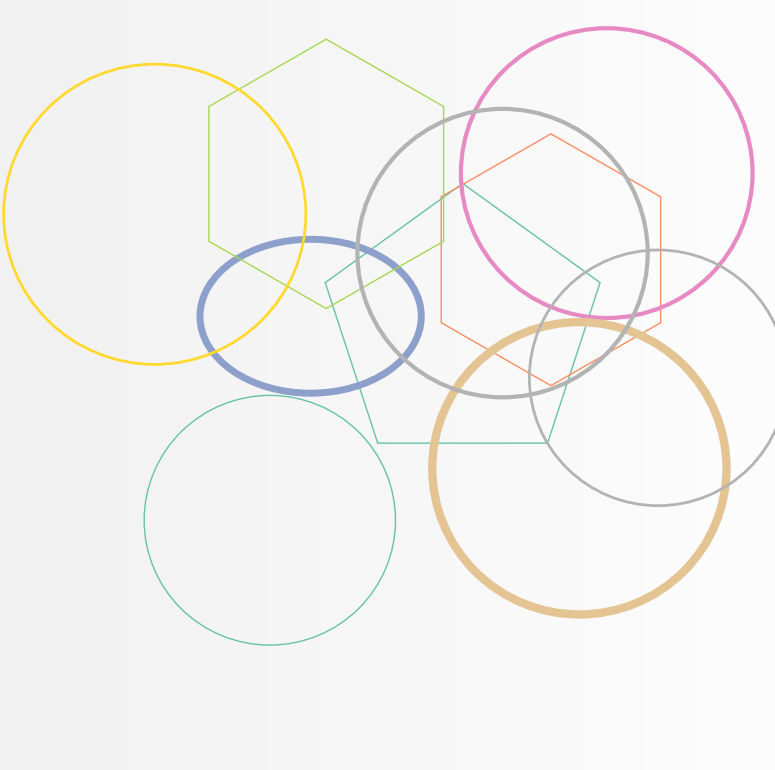[{"shape": "circle", "thickness": 0.5, "radius": 0.81, "center": [0.348, 0.324]}, {"shape": "pentagon", "thickness": 0.5, "radius": 0.93, "center": [0.597, 0.575]}, {"shape": "hexagon", "thickness": 0.5, "radius": 0.82, "center": [0.711, 0.663]}, {"shape": "oval", "thickness": 2.5, "radius": 0.71, "center": [0.401, 0.589]}, {"shape": "circle", "thickness": 1.5, "radius": 0.94, "center": [0.783, 0.775]}, {"shape": "hexagon", "thickness": 0.5, "radius": 0.87, "center": [0.421, 0.774]}, {"shape": "circle", "thickness": 1, "radius": 0.97, "center": [0.2, 0.722]}, {"shape": "circle", "thickness": 3, "radius": 0.95, "center": [0.748, 0.392]}, {"shape": "circle", "thickness": 1.5, "radius": 0.94, "center": [0.648, 0.671]}, {"shape": "circle", "thickness": 1, "radius": 0.83, "center": [0.849, 0.509]}]